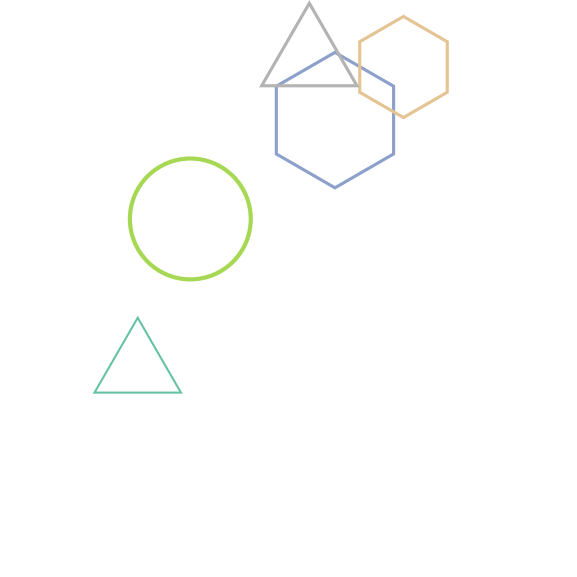[{"shape": "triangle", "thickness": 1, "radius": 0.43, "center": [0.238, 0.362]}, {"shape": "hexagon", "thickness": 1.5, "radius": 0.59, "center": [0.58, 0.791]}, {"shape": "circle", "thickness": 2, "radius": 0.52, "center": [0.33, 0.62]}, {"shape": "hexagon", "thickness": 1.5, "radius": 0.44, "center": [0.699, 0.883]}, {"shape": "triangle", "thickness": 1.5, "radius": 0.48, "center": [0.536, 0.898]}]